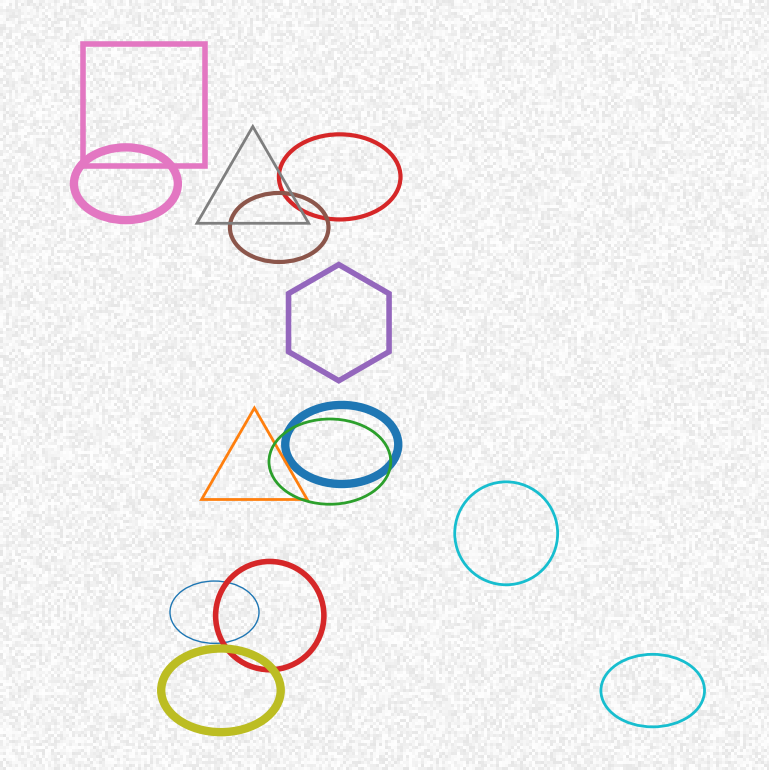[{"shape": "oval", "thickness": 0.5, "radius": 0.29, "center": [0.279, 0.205]}, {"shape": "oval", "thickness": 3, "radius": 0.37, "center": [0.444, 0.423]}, {"shape": "triangle", "thickness": 1, "radius": 0.4, "center": [0.33, 0.391]}, {"shape": "oval", "thickness": 1, "radius": 0.4, "center": [0.428, 0.4]}, {"shape": "circle", "thickness": 2, "radius": 0.35, "center": [0.35, 0.201]}, {"shape": "oval", "thickness": 1.5, "radius": 0.39, "center": [0.441, 0.77]}, {"shape": "hexagon", "thickness": 2, "radius": 0.38, "center": [0.44, 0.581]}, {"shape": "oval", "thickness": 1.5, "radius": 0.32, "center": [0.363, 0.705]}, {"shape": "oval", "thickness": 3, "radius": 0.34, "center": [0.164, 0.761]}, {"shape": "square", "thickness": 2, "radius": 0.4, "center": [0.187, 0.864]}, {"shape": "triangle", "thickness": 1, "radius": 0.42, "center": [0.328, 0.752]}, {"shape": "oval", "thickness": 3, "radius": 0.39, "center": [0.287, 0.103]}, {"shape": "oval", "thickness": 1, "radius": 0.34, "center": [0.848, 0.103]}, {"shape": "circle", "thickness": 1, "radius": 0.33, "center": [0.657, 0.307]}]